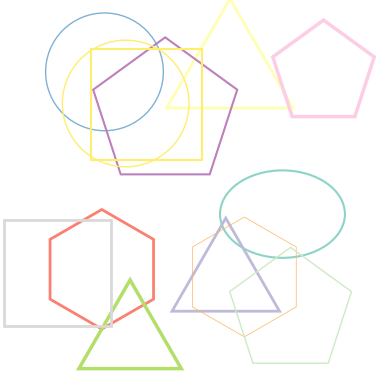[{"shape": "oval", "thickness": 1.5, "radius": 0.81, "center": [0.734, 0.444]}, {"shape": "triangle", "thickness": 2, "radius": 0.95, "center": [0.597, 0.814]}, {"shape": "triangle", "thickness": 2, "radius": 0.81, "center": [0.586, 0.272]}, {"shape": "hexagon", "thickness": 2, "radius": 0.78, "center": [0.264, 0.301]}, {"shape": "circle", "thickness": 1, "radius": 0.76, "center": [0.271, 0.813]}, {"shape": "hexagon", "thickness": 0.5, "radius": 0.78, "center": [0.635, 0.281]}, {"shape": "triangle", "thickness": 2.5, "radius": 0.77, "center": [0.338, 0.119]}, {"shape": "pentagon", "thickness": 2.5, "radius": 0.69, "center": [0.84, 0.809]}, {"shape": "square", "thickness": 2, "radius": 0.69, "center": [0.149, 0.291]}, {"shape": "pentagon", "thickness": 1.5, "radius": 0.98, "center": [0.429, 0.706]}, {"shape": "pentagon", "thickness": 1, "radius": 0.83, "center": [0.755, 0.191]}, {"shape": "circle", "thickness": 1, "radius": 0.82, "center": [0.326, 0.731]}, {"shape": "square", "thickness": 1.5, "radius": 0.72, "center": [0.38, 0.729]}]